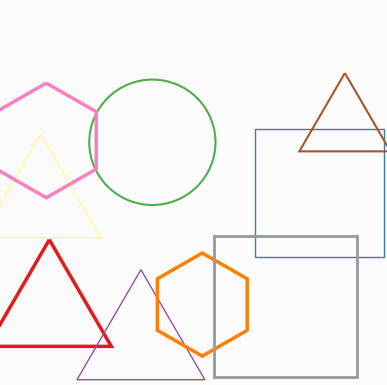[{"shape": "triangle", "thickness": 2.5, "radius": 0.92, "center": [0.127, 0.193]}, {"shape": "square", "thickness": 1, "radius": 0.83, "center": [0.825, 0.499]}, {"shape": "circle", "thickness": 1.5, "radius": 0.81, "center": [0.393, 0.63]}, {"shape": "triangle", "thickness": 1, "radius": 0.95, "center": [0.364, 0.109]}, {"shape": "hexagon", "thickness": 2.5, "radius": 0.67, "center": [0.522, 0.209]}, {"shape": "triangle", "thickness": 0.5, "radius": 0.9, "center": [0.105, 0.472]}, {"shape": "triangle", "thickness": 1.5, "radius": 0.68, "center": [0.89, 0.675]}, {"shape": "hexagon", "thickness": 2.5, "radius": 0.74, "center": [0.119, 0.635]}, {"shape": "square", "thickness": 2, "radius": 0.92, "center": [0.736, 0.204]}]